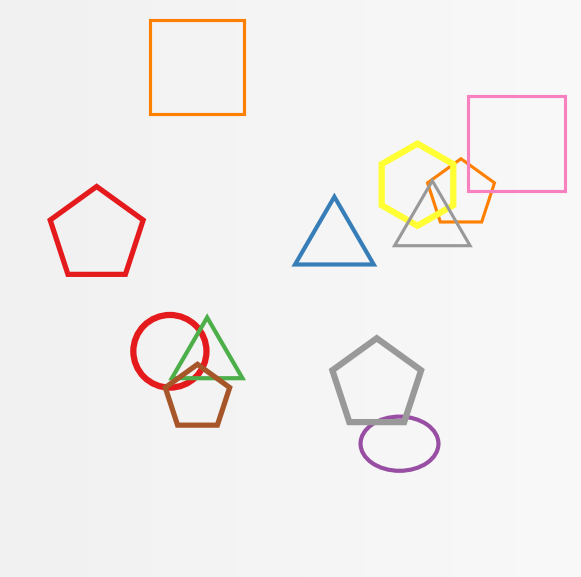[{"shape": "circle", "thickness": 3, "radius": 0.31, "center": [0.292, 0.391]}, {"shape": "pentagon", "thickness": 2.5, "radius": 0.42, "center": [0.166, 0.592]}, {"shape": "triangle", "thickness": 2, "radius": 0.39, "center": [0.575, 0.58]}, {"shape": "triangle", "thickness": 2, "radius": 0.35, "center": [0.356, 0.379]}, {"shape": "oval", "thickness": 2, "radius": 0.34, "center": [0.687, 0.231]}, {"shape": "pentagon", "thickness": 1.5, "radius": 0.3, "center": [0.793, 0.664]}, {"shape": "square", "thickness": 1.5, "radius": 0.4, "center": [0.339, 0.883]}, {"shape": "hexagon", "thickness": 3, "radius": 0.36, "center": [0.718, 0.679]}, {"shape": "pentagon", "thickness": 2.5, "radius": 0.29, "center": [0.34, 0.31]}, {"shape": "square", "thickness": 1.5, "radius": 0.41, "center": [0.889, 0.75]}, {"shape": "triangle", "thickness": 1.5, "radius": 0.37, "center": [0.744, 0.611]}, {"shape": "pentagon", "thickness": 3, "radius": 0.4, "center": [0.648, 0.333]}]